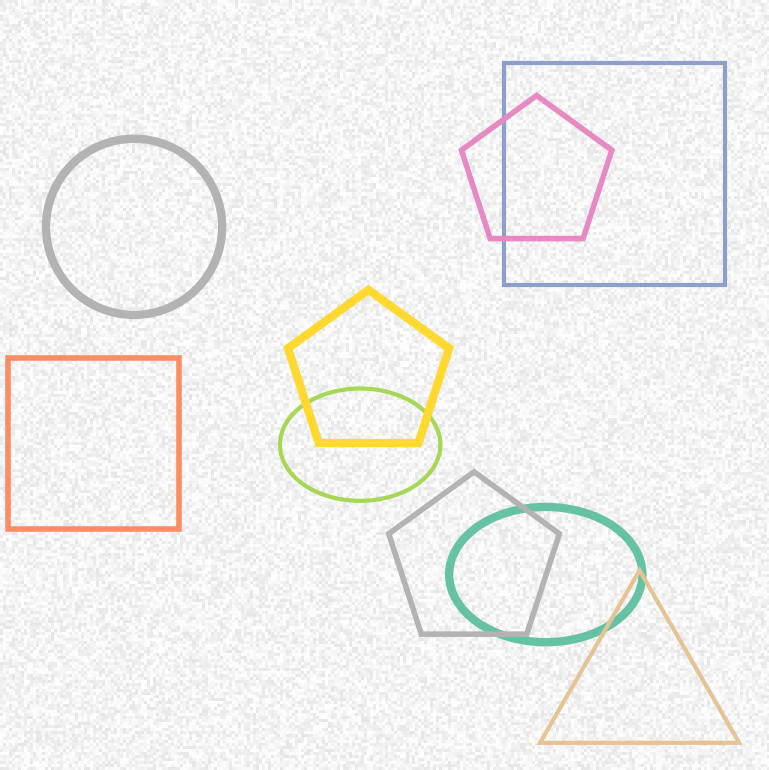[{"shape": "oval", "thickness": 3, "radius": 0.63, "center": [0.709, 0.254]}, {"shape": "square", "thickness": 2, "radius": 0.55, "center": [0.121, 0.424]}, {"shape": "square", "thickness": 1.5, "radius": 0.72, "center": [0.798, 0.774]}, {"shape": "pentagon", "thickness": 2, "radius": 0.51, "center": [0.697, 0.773]}, {"shape": "oval", "thickness": 1.5, "radius": 0.52, "center": [0.468, 0.422]}, {"shape": "pentagon", "thickness": 3, "radius": 0.55, "center": [0.479, 0.514]}, {"shape": "triangle", "thickness": 1.5, "radius": 0.75, "center": [0.831, 0.11]}, {"shape": "pentagon", "thickness": 2, "radius": 0.58, "center": [0.616, 0.271]}, {"shape": "circle", "thickness": 3, "radius": 0.57, "center": [0.174, 0.705]}]